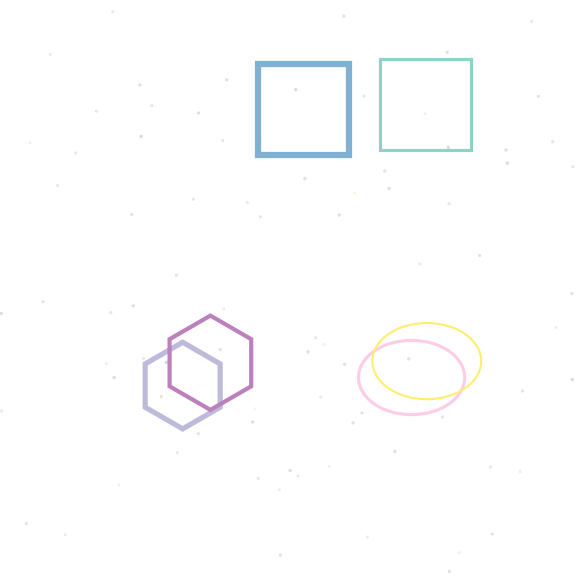[{"shape": "square", "thickness": 1.5, "radius": 0.4, "center": [0.737, 0.818]}, {"shape": "hexagon", "thickness": 2.5, "radius": 0.37, "center": [0.316, 0.331]}, {"shape": "square", "thickness": 3, "radius": 0.39, "center": [0.525, 0.81]}, {"shape": "oval", "thickness": 1.5, "radius": 0.46, "center": [0.713, 0.345]}, {"shape": "hexagon", "thickness": 2, "radius": 0.41, "center": [0.364, 0.371]}, {"shape": "oval", "thickness": 1, "radius": 0.47, "center": [0.739, 0.374]}]